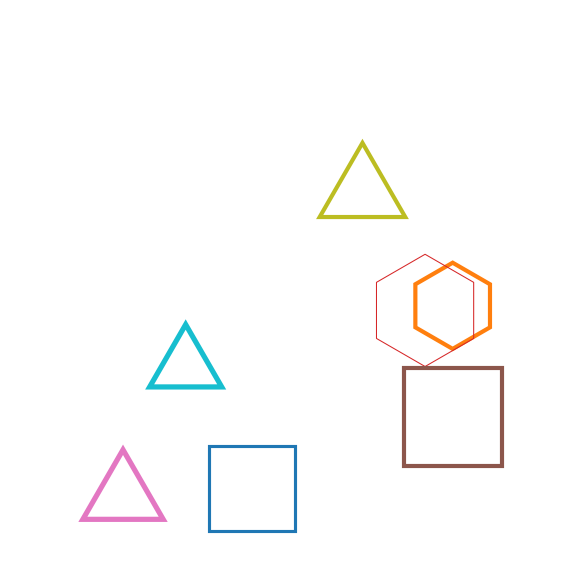[{"shape": "square", "thickness": 1.5, "radius": 0.37, "center": [0.436, 0.153]}, {"shape": "hexagon", "thickness": 2, "radius": 0.37, "center": [0.784, 0.47]}, {"shape": "hexagon", "thickness": 0.5, "radius": 0.49, "center": [0.736, 0.462]}, {"shape": "square", "thickness": 2, "radius": 0.43, "center": [0.784, 0.277]}, {"shape": "triangle", "thickness": 2.5, "radius": 0.4, "center": [0.213, 0.14]}, {"shape": "triangle", "thickness": 2, "radius": 0.43, "center": [0.628, 0.666]}, {"shape": "triangle", "thickness": 2.5, "radius": 0.36, "center": [0.322, 0.365]}]